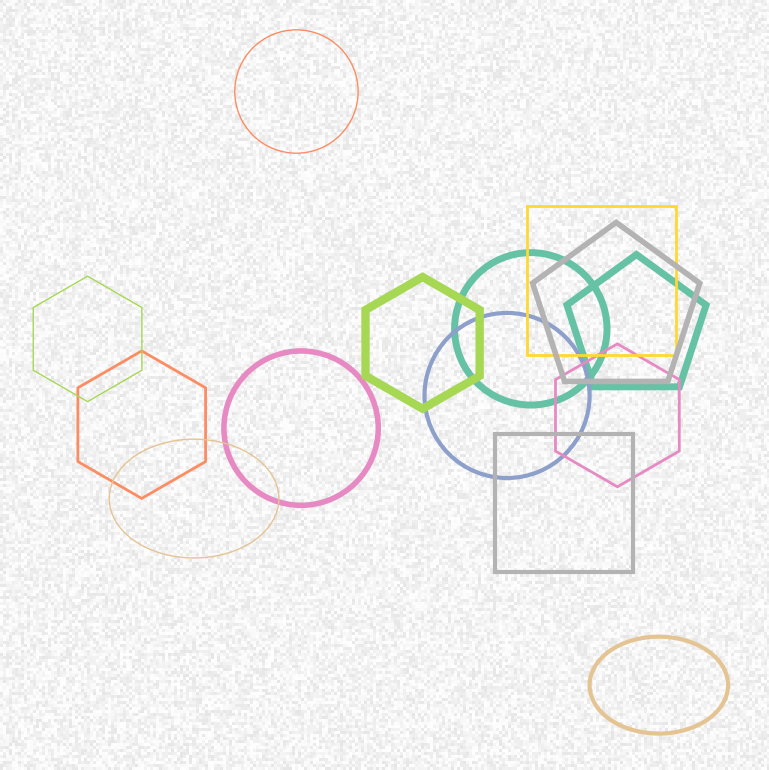[{"shape": "circle", "thickness": 2.5, "radius": 0.49, "center": [0.689, 0.573]}, {"shape": "pentagon", "thickness": 2.5, "radius": 0.47, "center": [0.827, 0.574]}, {"shape": "hexagon", "thickness": 1, "radius": 0.48, "center": [0.184, 0.448]}, {"shape": "circle", "thickness": 0.5, "radius": 0.4, "center": [0.385, 0.881]}, {"shape": "circle", "thickness": 1.5, "radius": 0.54, "center": [0.659, 0.486]}, {"shape": "circle", "thickness": 2, "radius": 0.5, "center": [0.391, 0.444]}, {"shape": "hexagon", "thickness": 1, "radius": 0.46, "center": [0.802, 0.461]}, {"shape": "hexagon", "thickness": 3, "radius": 0.43, "center": [0.549, 0.555]}, {"shape": "hexagon", "thickness": 0.5, "radius": 0.41, "center": [0.114, 0.56]}, {"shape": "square", "thickness": 1, "radius": 0.49, "center": [0.781, 0.636]}, {"shape": "oval", "thickness": 0.5, "radius": 0.55, "center": [0.252, 0.352]}, {"shape": "oval", "thickness": 1.5, "radius": 0.45, "center": [0.856, 0.11]}, {"shape": "pentagon", "thickness": 2, "radius": 0.57, "center": [0.8, 0.597]}, {"shape": "square", "thickness": 1.5, "radius": 0.45, "center": [0.733, 0.347]}]